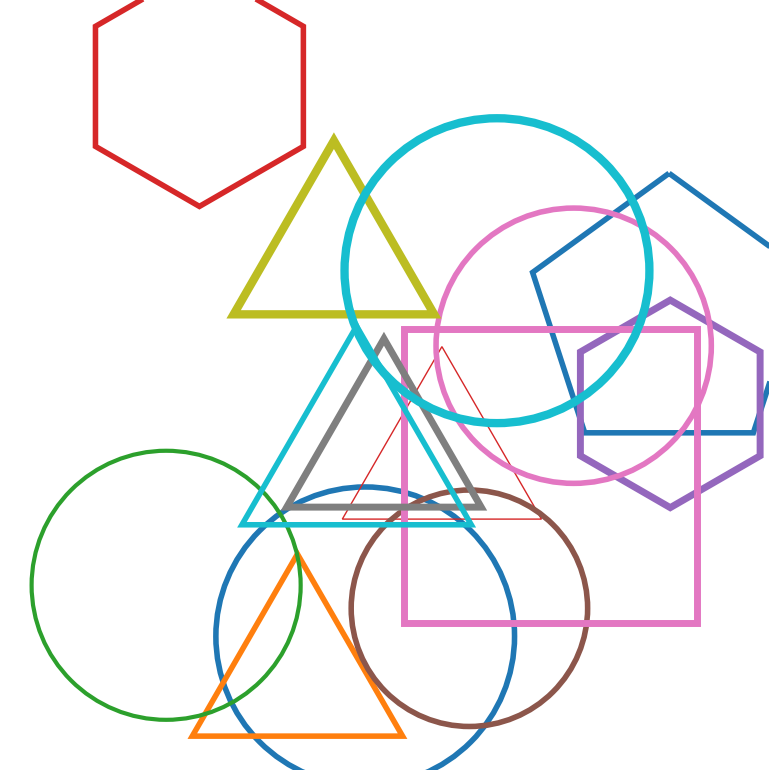[{"shape": "pentagon", "thickness": 2, "radius": 0.93, "center": [0.869, 0.589]}, {"shape": "circle", "thickness": 2, "radius": 0.97, "center": [0.474, 0.174]}, {"shape": "triangle", "thickness": 2, "radius": 0.79, "center": [0.386, 0.123]}, {"shape": "circle", "thickness": 1.5, "radius": 0.87, "center": [0.216, 0.24]}, {"shape": "hexagon", "thickness": 2, "radius": 0.78, "center": [0.259, 0.888]}, {"shape": "triangle", "thickness": 0.5, "radius": 0.75, "center": [0.574, 0.4]}, {"shape": "hexagon", "thickness": 2.5, "radius": 0.67, "center": [0.87, 0.475]}, {"shape": "circle", "thickness": 2, "radius": 0.77, "center": [0.61, 0.21]}, {"shape": "circle", "thickness": 2, "radius": 0.89, "center": [0.745, 0.551]}, {"shape": "square", "thickness": 2.5, "radius": 0.95, "center": [0.715, 0.382]}, {"shape": "triangle", "thickness": 2.5, "radius": 0.73, "center": [0.499, 0.414]}, {"shape": "triangle", "thickness": 3, "radius": 0.75, "center": [0.434, 0.667]}, {"shape": "circle", "thickness": 3, "radius": 0.99, "center": [0.645, 0.648]}, {"shape": "triangle", "thickness": 2, "radius": 0.86, "center": [0.463, 0.404]}]